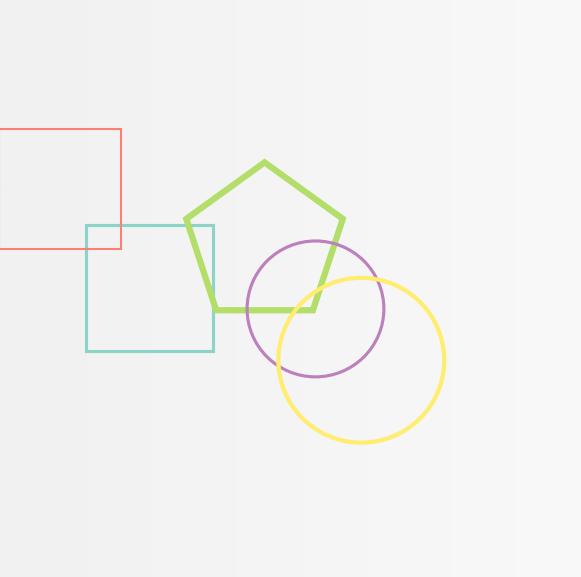[{"shape": "square", "thickness": 1.5, "radius": 0.55, "center": [0.257, 0.501]}, {"shape": "square", "thickness": 1, "radius": 0.52, "center": [0.103, 0.672]}, {"shape": "pentagon", "thickness": 3, "radius": 0.71, "center": [0.455, 0.576]}, {"shape": "circle", "thickness": 1.5, "radius": 0.59, "center": [0.543, 0.464]}, {"shape": "circle", "thickness": 2, "radius": 0.71, "center": [0.622, 0.375]}]